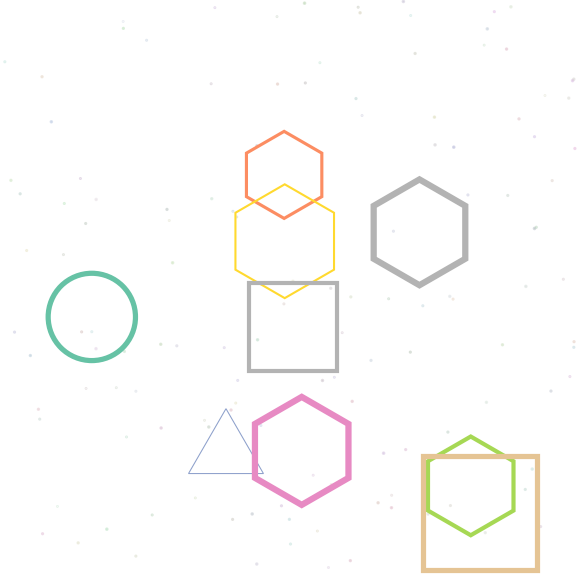[{"shape": "circle", "thickness": 2.5, "radius": 0.38, "center": [0.159, 0.45]}, {"shape": "hexagon", "thickness": 1.5, "radius": 0.38, "center": [0.492, 0.696]}, {"shape": "triangle", "thickness": 0.5, "radius": 0.37, "center": [0.391, 0.217]}, {"shape": "hexagon", "thickness": 3, "radius": 0.47, "center": [0.522, 0.218]}, {"shape": "hexagon", "thickness": 2, "radius": 0.43, "center": [0.815, 0.158]}, {"shape": "hexagon", "thickness": 1, "radius": 0.49, "center": [0.493, 0.581]}, {"shape": "square", "thickness": 2.5, "radius": 0.5, "center": [0.831, 0.111]}, {"shape": "hexagon", "thickness": 3, "radius": 0.46, "center": [0.726, 0.597]}, {"shape": "square", "thickness": 2, "radius": 0.38, "center": [0.507, 0.433]}]